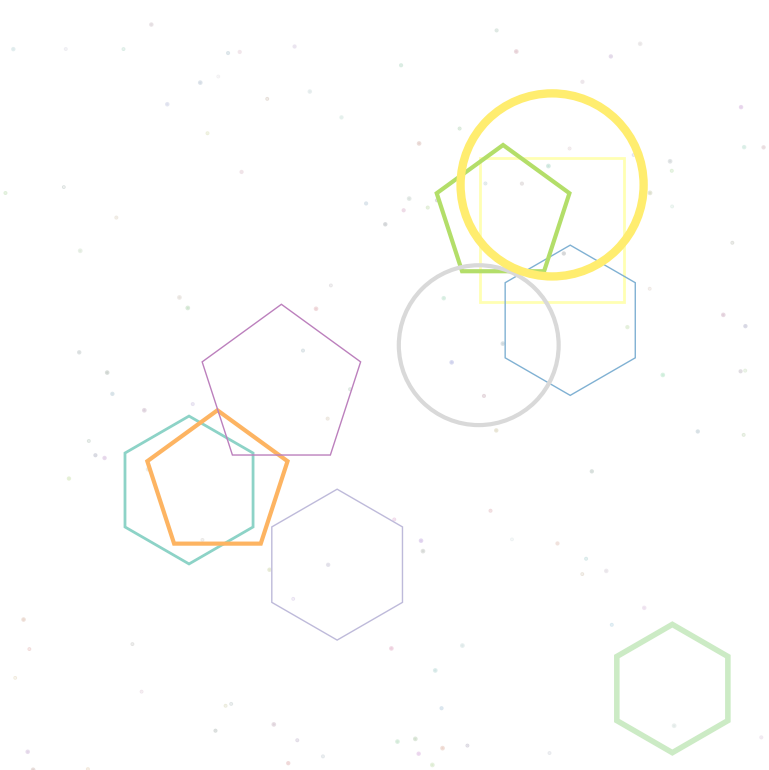[{"shape": "hexagon", "thickness": 1, "radius": 0.48, "center": [0.245, 0.364]}, {"shape": "square", "thickness": 1, "radius": 0.47, "center": [0.717, 0.701]}, {"shape": "hexagon", "thickness": 0.5, "radius": 0.49, "center": [0.438, 0.267]}, {"shape": "hexagon", "thickness": 0.5, "radius": 0.49, "center": [0.741, 0.584]}, {"shape": "pentagon", "thickness": 1.5, "radius": 0.48, "center": [0.282, 0.371]}, {"shape": "pentagon", "thickness": 1.5, "radius": 0.45, "center": [0.653, 0.721]}, {"shape": "circle", "thickness": 1.5, "radius": 0.52, "center": [0.622, 0.552]}, {"shape": "pentagon", "thickness": 0.5, "radius": 0.54, "center": [0.365, 0.497]}, {"shape": "hexagon", "thickness": 2, "radius": 0.42, "center": [0.873, 0.106]}, {"shape": "circle", "thickness": 3, "radius": 0.59, "center": [0.717, 0.76]}]